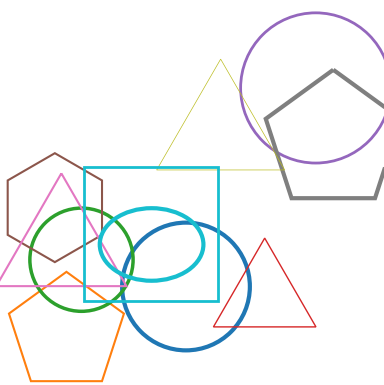[{"shape": "circle", "thickness": 3, "radius": 0.83, "center": [0.483, 0.256]}, {"shape": "pentagon", "thickness": 1.5, "radius": 0.78, "center": [0.173, 0.137]}, {"shape": "circle", "thickness": 2.5, "radius": 0.67, "center": [0.212, 0.325]}, {"shape": "triangle", "thickness": 1, "radius": 0.77, "center": [0.688, 0.228]}, {"shape": "circle", "thickness": 2, "radius": 0.98, "center": [0.82, 0.772]}, {"shape": "hexagon", "thickness": 1.5, "radius": 0.71, "center": [0.142, 0.461]}, {"shape": "triangle", "thickness": 1.5, "radius": 0.98, "center": [0.159, 0.354]}, {"shape": "pentagon", "thickness": 3, "radius": 0.92, "center": [0.866, 0.634]}, {"shape": "triangle", "thickness": 0.5, "radius": 0.96, "center": [0.573, 0.655]}, {"shape": "oval", "thickness": 3, "radius": 0.67, "center": [0.394, 0.365]}, {"shape": "square", "thickness": 2, "radius": 0.87, "center": [0.391, 0.392]}]